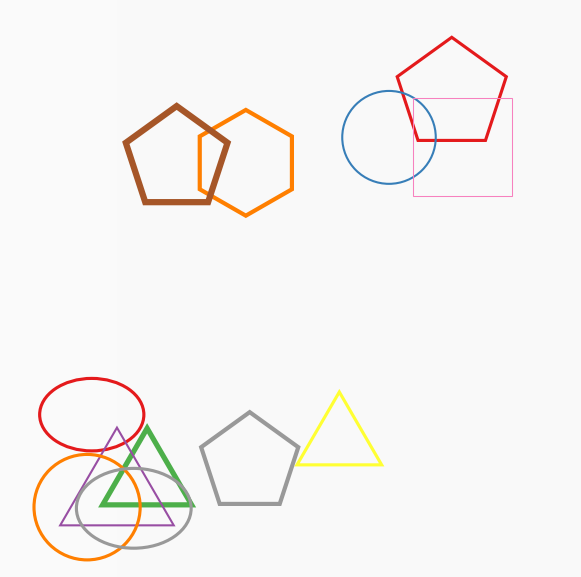[{"shape": "oval", "thickness": 1.5, "radius": 0.45, "center": [0.158, 0.281]}, {"shape": "pentagon", "thickness": 1.5, "radius": 0.49, "center": [0.777, 0.836]}, {"shape": "circle", "thickness": 1, "radius": 0.4, "center": [0.669, 0.761]}, {"shape": "triangle", "thickness": 2.5, "radius": 0.44, "center": [0.253, 0.169]}, {"shape": "triangle", "thickness": 1, "radius": 0.56, "center": [0.201, 0.146]}, {"shape": "hexagon", "thickness": 2, "radius": 0.46, "center": [0.423, 0.717]}, {"shape": "circle", "thickness": 1.5, "radius": 0.46, "center": [0.15, 0.121]}, {"shape": "triangle", "thickness": 1.5, "radius": 0.42, "center": [0.584, 0.236]}, {"shape": "pentagon", "thickness": 3, "radius": 0.46, "center": [0.304, 0.723]}, {"shape": "square", "thickness": 0.5, "radius": 0.43, "center": [0.795, 0.745]}, {"shape": "pentagon", "thickness": 2, "radius": 0.44, "center": [0.43, 0.198]}, {"shape": "oval", "thickness": 1.5, "radius": 0.49, "center": [0.23, 0.119]}]